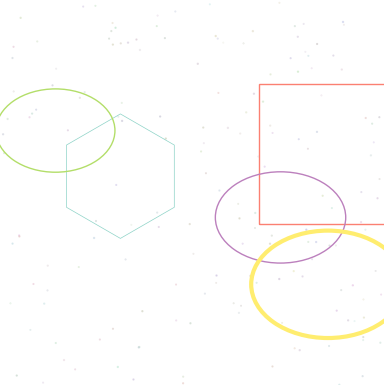[{"shape": "hexagon", "thickness": 0.5, "radius": 0.81, "center": [0.313, 0.542]}, {"shape": "square", "thickness": 1, "radius": 0.91, "center": [0.855, 0.599]}, {"shape": "oval", "thickness": 1, "radius": 0.77, "center": [0.144, 0.661]}, {"shape": "oval", "thickness": 1, "radius": 0.85, "center": [0.729, 0.435]}, {"shape": "oval", "thickness": 3, "radius": 1.0, "center": [0.852, 0.262]}]